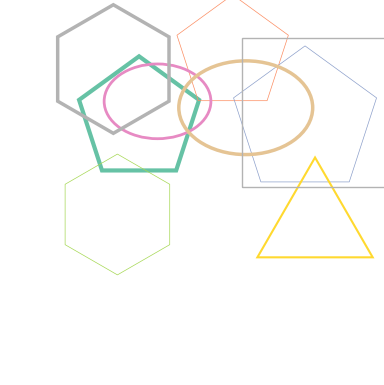[{"shape": "pentagon", "thickness": 3, "radius": 0.82, "center": [0.361, 0.69]}, {"shape": "pentagon", "thickness": 0.5, "radius": 0.76, "center": [0.604, 0.862]}, {"shape": "pentagon", "thickness": 0.5, "radius": 0.98, "center": [0.792, 0.685]}, {"shape": "oval", "thickness": 2, "radius": 0.69, "center": [0.409, 0.737]}, {"shape": "hexagon", "thickness": 0.5, "radius": 0.78, "center": [0.305, 0.443]}, {"shape": "triangle", "thickness": 1.5, "radius": 0.86, "center": [0.818, 0.418]}, {"shape": "oval", "thickness": 2.5, "radius": 0.87, "center": [0.638, 0.72]}, {"shape": "square", "thickness": 1, "radius": 0.96, "center": [0.822, 0.708]}, {"shape": "hexagon", "thickness": 2.5, "radius": 0.83, "center": [0.294, 0.821]}]